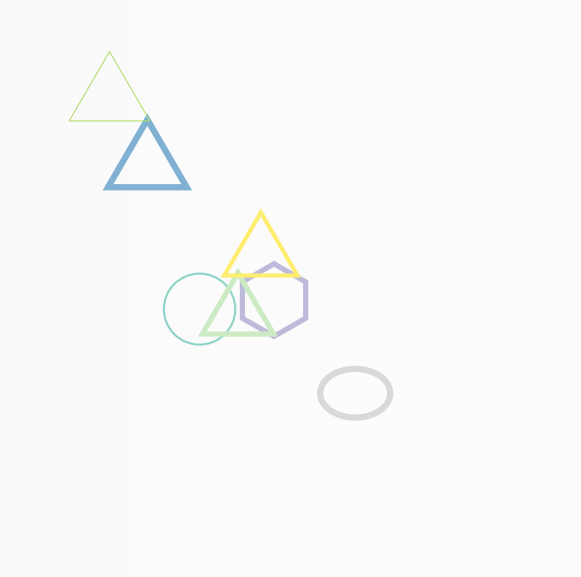[{"shape": "circle", "thickness": 1, "radius": 0.31, "center": [0.343, 0.464]}, {"shape": "hexagon", "thickness": 2.5, "radius": 0.31, "center": [0.471, 0.48]}, {"shape": "triangle", "thickness": 3, "radius": 0.39, "center": [0.253, 0.714]}, {"shape": "triangle", "thickness": 0.5, "radius": 0.4, "center": [0.188, 0.83]}, {"shape": "oval", "thickness": 3, "radius": 0.3, "center": [0.611, 0.318]}, {"shape": "triangle", "thickness": 2.5, "radius": 0.35, "center": [0.409, 0.456]}, {"shape": "triangle", "thickness": 2, "radius": 0.36, "center": [0.449, 0.558]}]